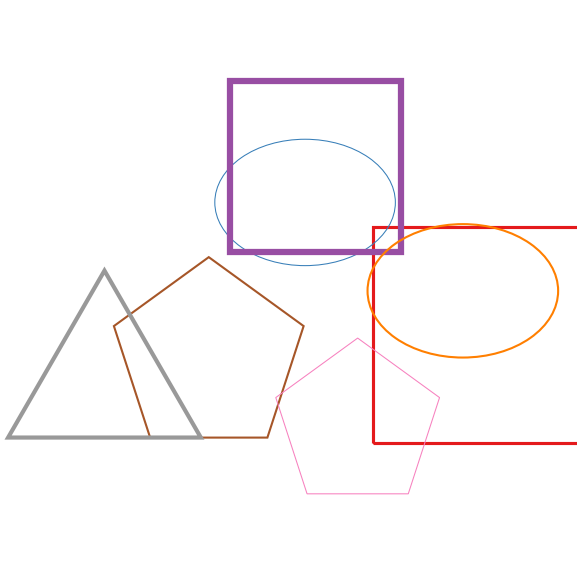[{"shape": "square", "thickness": 1.5, "radius": 0.93, "center": [0.832, 0.419]}, {"shape": "oval", "thickness": 0.5, "radius": 0.78, "center": [0.528, 0.649]}, {"shape": "square", "thickness": 3, "radius": 0.74, "center": [0.546, 0.711]}, {"shape": "oval", "thickness": 1, "radius": 0.83, "center": [0.801, 0.496]}, {"shape": "pentagon", "thickness": 1, "radius": 0.86, "center": [0.362, 0.381]}, {"shape": "pentagon", "thickness": 0.5, "radius": 0.75, "center": [0.619, 0.265]}, {"shape": "triangle", "thickness": 2, "radius": 0.96, "center": [0.181, 0.338]}]